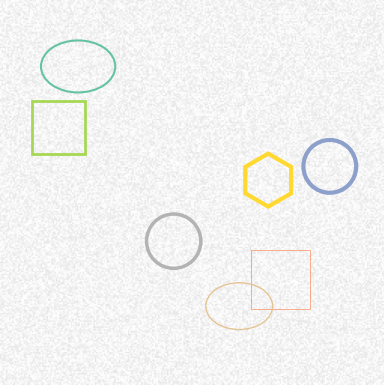[{"shape": "oval", "thickness": 1.5, "radius": 0.48, "center": [0.203, 0.827]}, {"shape": "square", "thickness": 0.5, "radius": 0.38, "center": [0.729, 0.273]}, {"shape": "circle", "thickness": 3, "radius": 0.34, "center": [0.857, 0.568]}, {"shape": "square", "thickness": 2, "radius": 0.34, "center": [0.153, 0.668]}, {"shape": "hexagon", "thickness": 3, "radius": 0.34, "center": [0.697, 0.532]}, {"shape": "oval", "thickness": 1, "radius": 0.43, "center": [0.621, 0.205]}, {"shape": "circle", "thickness": 2.5, "radius": 0.35, "center": [0.451, 0.374]}]